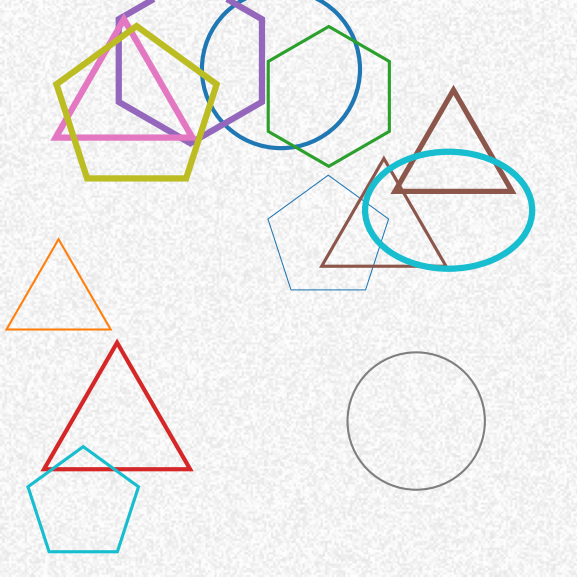[{"shape": "circle", "thickness": 2, "radius": 0.68, "center": [0.487, 0.879]}, {"shape": "pentagon", "thickness": 0.5, "radius": 0.55, "center": [0.568, 0.586]}, {"shape": "triangle", "thickness": 1, "radius": 0.52, "center": [0.101, 0.481]}, {"shape": "hexagon", "thickness": 1.5, "radius": 0.61, "center": [0.569, 0.832]}, {"shape": "triangle", "thickness": 2, "radius": 0.73, "center": [0.203, 0.26]}, {"shape": "hexagon", "thickness": 3, "radius": 0.72, "center": [0.33, 0.894]}, {"shape": "triangle", "thickness": 2.5, "radius": 0.59, "center": [0.785, 0.726]}, {"shape": "triangle", "thickness": 1.5, "radius": 0.62, "center": [0.665, 0.6]}, {"shape": "triangle", "thickness": 3, "radius": 0.68, "center": [0.215, 0.829]}, {"shape": "circle", "thickness": 1, "radius": 0.59, "center": [0.721, 0.27]}, {"shape": "pentagon", "thickness": 3, "radius": 0.73, "center": [0.237, 0.808]}, {"shape": "oval", "thickness": 3, "radius": 0.72, "center": [0.777, 0.635]}, {"shape": "pentagon", "thickness": 1.5, "radius": 0.5, "center": [0.144, 0.125]}]